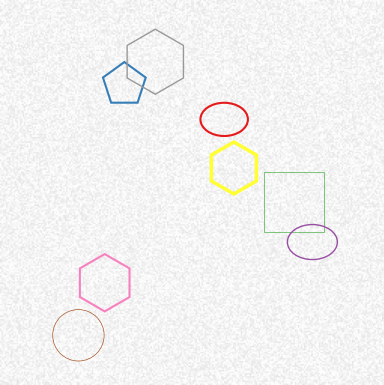[{"shape": "oval", "thickness": 1.5, "radius": 0.31, "center": [0.582, 0.69]}, {"shape": "pentagon", "thickness": 1.5, "radius": 0.29, "center": [0.323, 0.78]}, {"shape": "square", "thickness": 0.5, "radius": 0.39, "center": [0.763, 0.476]}, {"shape": "oval", "thickness": 1, "radius": 0.32, "center": [0.811, 0.371]}, {"shape": "hexagon", "thickness": 2.5, "radius": 0.34, "center": [0.607, 0.564]}, {"shape": "circle", "thickness": 0.5, "radius": 0.33, "center": [0.204, 0.129]}, {"shape": "hexagon", "thickness": 1.5, "radius": 0.37, "center": [0.272, 0.266]}, {"shape": "hexagon", "thickness": 1, "radius": 0.42, "center": [0.403, 0.84]}]